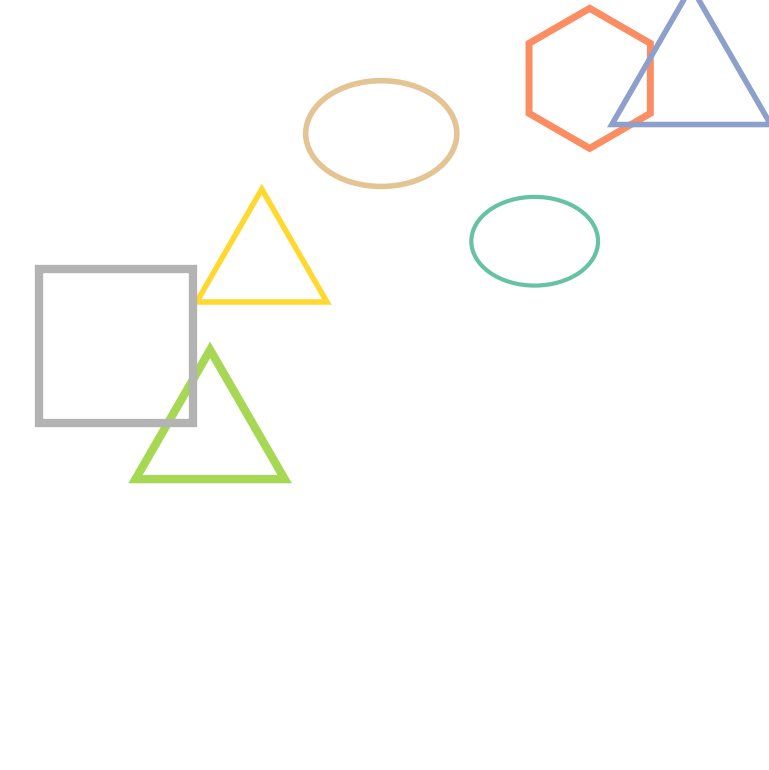[{"shape": "oval", "thickness": 1.5, "radius": 0.41, "center": [0.694, 0.687]}, {"shape": "hexagon", "thickness": 2.5, "radius": 0.45, "center": [0.766, 0.898]}, {"shape": "triangle", "thickness": 2, "radius": 0.6, "center": [0.898, 0.898]}, {"shape": "triangle", "thickness": 3, "radius": 0.56, "center": [0.273, 0.434]}, {"shape": "triangle", "thickness": 2, "radius": 0.49, "center": [0.34, 0.657]}, {"shape": "oval", "thickness": 2, "radius": 0.49, "center": [0.495, 0.827]}, {"shape": "square", "thickness": 3, "radius": 0.5, "center": [0.151, 0.55]}]